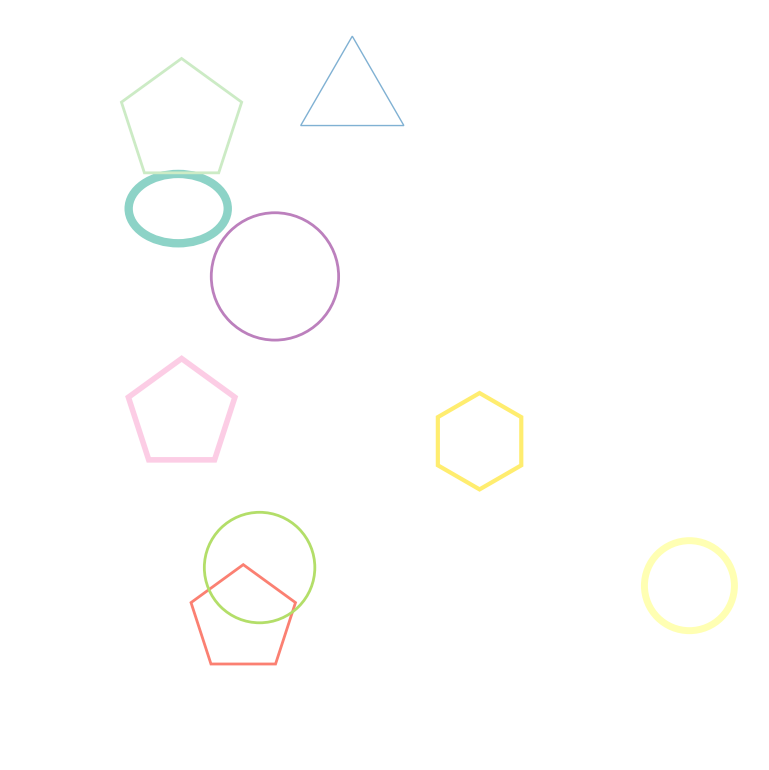[{"shape": "oval", "thickness": 3, "radius": 0.32, "center": [0.231, 0.729]}, {"shape": "circle", "thickness": 2.5, "radius": 0.29, "center": [0.895, 0.239]}, {"shape": "pentagon", "thickness": 1, "radius": 0.36, "center": [0.316, 0.195]}, {"shape": "triangle", "thickness": 0.5, "radius": 0.39, "center": [0.458, 0.876]}, {"shape": "circle", "thickness": 1, "radius": 0.36, "center": [0.337, 0.263]}, {"shape": "pentagon", "thickness": 2, "radius": 0.36, "center": [0.236, 0.462]}, {"shape": "circle", "thickness": 1, "radius": 0.41, "center": [0.357, 0.641]}, {"shape": "pentagon", "thickness": 1, "radius": 0.41, "center": [0.236, 0.842]}, {"shape": "hexagon", "thickness": 1.5, "radius": 0.31, "center": [0.623, 0.427]}]